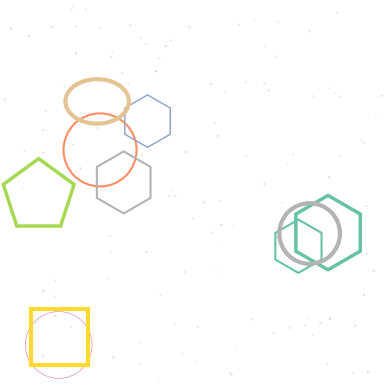[{"shape": "hexagon", "thickness": 2.5, "radius": 0.48, "center": [0.852, 0.396]}, {"shape": "hexagon", "thickness": 1.5, "radius": 0.35, "center": [0.775, 0.36]}, {"shape": "circle", "thickness": 1.5, "radius": 0.47, "center": [0.26, 0.611]}, {"shape": "hexagon", "thickness": 1, "radius": 0.34, "center": [0.383, 0.685]}, {"shape": "circle", "thickness": 0.5, "radius": 0.43, "center": [0.152, 0.104]}, {"shape": "pentagon", "thickness": 2.5, "radius": 0.48, "center": [0.1, 0.491]}, {"shape": "square", "thickness": 3, "radius": 0.37, "center": [0.154, 0.125]}, {"shape": "oval", "thickness": 3, "radius": 0.41, "center": [0.252, 0.737]}, {"shape": "circle", "thickness": 3, "radius": 0.39, "center": [0.804, 0.393]}, {"shape": "hexagon", "thickness": 1.5, "radius": 0.4, "center": [0.321, 0.526]}]